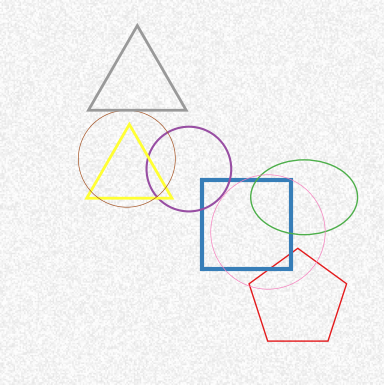[{"shape": "pentagon", "thickness": 1, "radius": 0.67, "center": [0.774, 0.222]}, {"shape": "square", "thickness": 3, "radius": 0.58, "center": [0.64, 0.416]}, {"shape": "oval", "thickness": 1, "radius": 0.69, "center": [0.79, 0.488]}, {"shape": "circle", "thickness": 1.5, "radius": 0.55, "center": [0.491, 0.561]}, {"shape": "triangle", "thickness": 2, "radius": 0.64, "center": [0.336, 0.549]}, {"shape": "circle", "thickness": 0.5, "radius": 0.63, "center": [0.329, 0.588]}, {"shape": "circle", "thickness": 0.5, "radius": 0.74, "center": [0.696, 0.397]}, {"shape": "triangle", "thickness": 2, "radius": 0.73, "center": [0.357, 0.787]}]